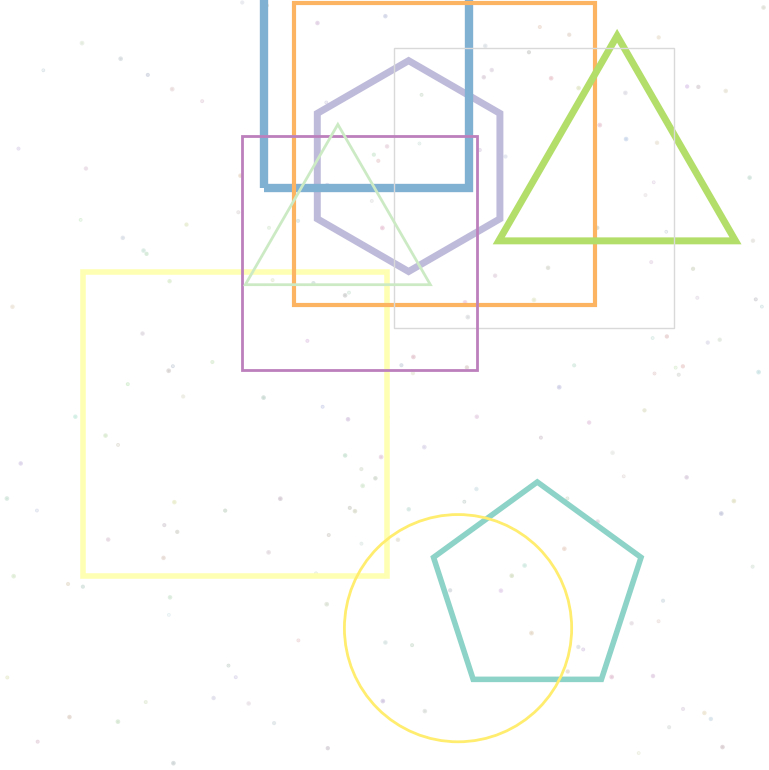[{"shape": "pentagon", "thickness": 2, "radius": 0.71, "center": [0.698, 0.232]}, {"shape": "square", "thickness": 2, "radius": 0.99, "center": [0.305, 0.449]}, {"shape": "hexagon", "thickness": 2.5, "radius": 0.68, "center": [0.531, 0.784]}, {"shape": "square", "thickness": 3, "radius": 0.67, "center": [0.476, 0.89]}, {"shape": "square", "thickness": 1.5, "radius": 0.98, "center": [0.577, 0.8]}, {"shape": "triangle", "thickness": 2.5, "radius": 0.89, "center": [0.801, 0.776]}, {"shape": "square", "thickness": 0.5, "radius": 0.91, "center": [0.693, 0.756]}, {"shape": "square", "thickness": 1, "radius": 0.76, "center": [0.467, 0.671]}, {"shape": "triangle", "thickness": 1, "radius": 0.69, "center": [0.439, 0.7]}, {"shape": "circle", "thickness": 1, "radius": 0.74, "center": [0.595, 0.184]}]